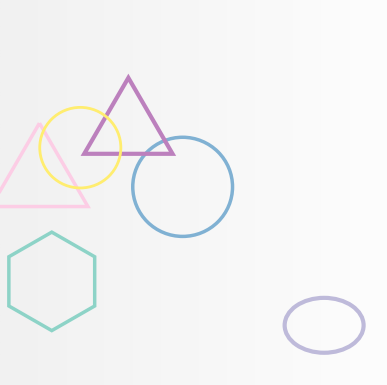[{"shape": "hexagon", "thickness": 2.5, "radius": 0.64, "center": [0.134, 0.269]}, {"shape": "oval", "thickness": 3, "radius": 0.51, "center": [0.836, 0.155]}, {"shape": "circle", "thickness": 2.5, "radius": 0.64, "center": [0.471, 0.515]}, {"shape": "triangle", "thickness": 2.5, "radius": 0.72, "center": [0.102, 0.536]}, {"shape": "triangle", "thickness": 3, "radius": 0.66, "center": [0.331, 0.666]}, {"shape": "circle", "thickness": 2, "radius": 0.52, "center": [0.207, 0.616]}]